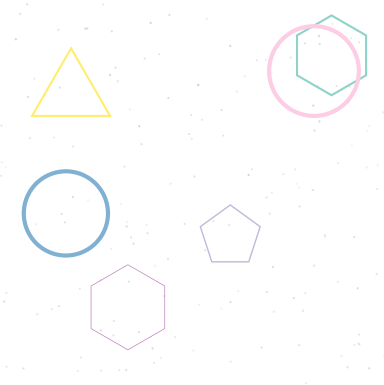[{"shape": "hexagon", "thickness": 1.5, "radius": 0.52, "center": [0.861, 0.856]}, {"shape": "pentagon", "thickness": 1, "radius": 0.41, "center": [0.598, 0.386]}, {"shape": "circle", "thickness": 3, "radius": 0.55, "center": [0.171, 0.446]}, {"shape": "circle", "thickness": 3, "radius": 0.58, "center": [0.816, 0.815]}, {"shape": "hexagon", "thickness": 0.5, "radius": 0.55, "center": [0.332, 0.202]}, {"shape": "triangle", "thickness": 1.5, "radius": 0.59, "center": [0.185, 0.757]}]